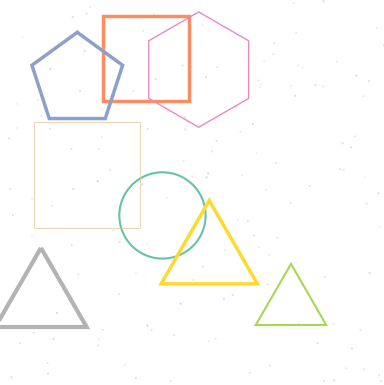[{"shape": "circle", "thickness": 1.5, "radius": 0.56, "center": [0.422, 0.44]}, {"shape": "square", "thickness": 2.5, "radius": 0.55, "center": [0.379, 0.849]}, {"shape": "pentagon", "thickness": 2.5, "radius": 0.62, "center": [0.201, 0.792]}, {"shape": "hexagon", "thickness": 1, "radius": 0.75, "center": [0.516, 0.819]}, {"shape": "triangle", "thickness": 1.5, "radius": 0.53, "center": [0.756, 0.209]}, {"shape": "triangle", "thickness": 2.5, "radius": 0.72, "center": [0.543, 0.335]}, {"shape": "square", "thickness": 0.5, "radius": 0.69, "center": [0.226, 0.546]}, {"shape": "triangle", "thickness": 3, "radius": 0.68, "center": [0.106, 0.219]}]